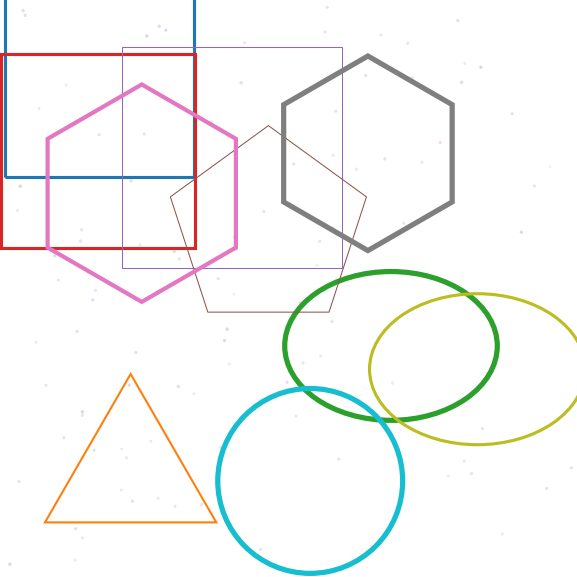[{"shape": "square", "thickness": 1.5, "radius": 0.82, "center": [0.172, 0.856]}, {"shape": "triangle", "thickness": 1, "radius": 0.86, "center": [0.226, 0.18]}, {"shape": "oval", "thickness": 2.5, "radius": 0.92, "center": [0.677, 0.4]}, {"shape": "square", "thickness": 1.5, "radius": 0.84, "center": [0.17, 0.738]}, {"shape": "square", "thickness": 0.5, "radius": 0.95, "center": [0.401, 0.726]}, {"shape": "pentagon", "thickness": 0.5, "radius": 0.89, "center": [0.465, 0.603]}, {"shape": "hexagon", "thickness": 2, "radius": 0.94, "center": [0.245, 0.665]}, {"shape": "hexagon", "thickness": 2.5, "radius": 0.84, "center": [0.637, 0.734]}, {"shape": "oval", "thickness": 1.5, "radius": 0.93, "center": [0.827, 0.36]}, {"shape": "circle", "thickness": 2.5, "radius": 0.8, "center": [0.537, 0.166]}]